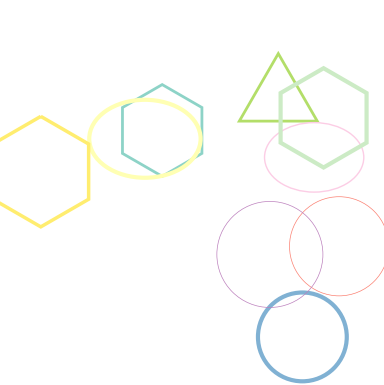[{"shape": "hexagon", "thickness": 2, "radius": 0.6, "center": [0.421, 0.661]}, {"shape": "oval", "thickness": 3, "radius": 0.72, "center": [0.376, 0.64]}, {"shape": "circle", "thickness": 0.5, "radius": 0.64, "center": [0.881, 0.36]}, {"shape": "circle", "thickness": 3, "radius": 0.58, "center": [0.785, 0.125]}, {"shape": "triangle", "thickness": 2, "radius": 0.58, "center": [0.723, 0.744]}, {"shape": "oval", "thickness": 1, "radius": 0.64, "center": [0.816, 0.591]}, {"shape": "circle", "thickness": 0.5, "radius": 0.69, "center": [0.701, 0.339]}, {"shape": "hexagon", "thickness": 3, "radius": 0.64, "center": [0.84, 0.694]}, {"shape": "hexagon", "thickness": 2.5, "radius": 0.72, "center": [0.106, 0.554]}]